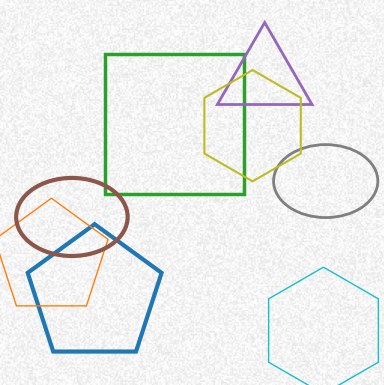[{"shape": "pentagon", "thickness": 3, "radius": 0.91, "center": [0.246, 0.235]}, {"shape": "pentagon", "thickness": 1, "radius": 0.77, "center": [0.134, 0.331]}, {"shape": "square", "thickness": 2.5, "radius": 0.91, "center": [0.453, 0.678]}, {"shape": "triangle", "thickness": 2, "radius": 0.71, "center": [0.688, 0.8]}, {"shape": "oval", "thickness": 3, "radius": 0.72, "center": [0.187, 0.436]}, {"shape": "oval", "thickness": 2, "radius": 0.68, "center": [0.846, 0.53]}, {"shape": "hexagon", "thickness": 1.5, "radius": 0.72, "center": [0.656, 0.674]}, {"shape": "hexagon", "thickness": 1, "radius": 0.82, "center": [0.84, 0.141]}]